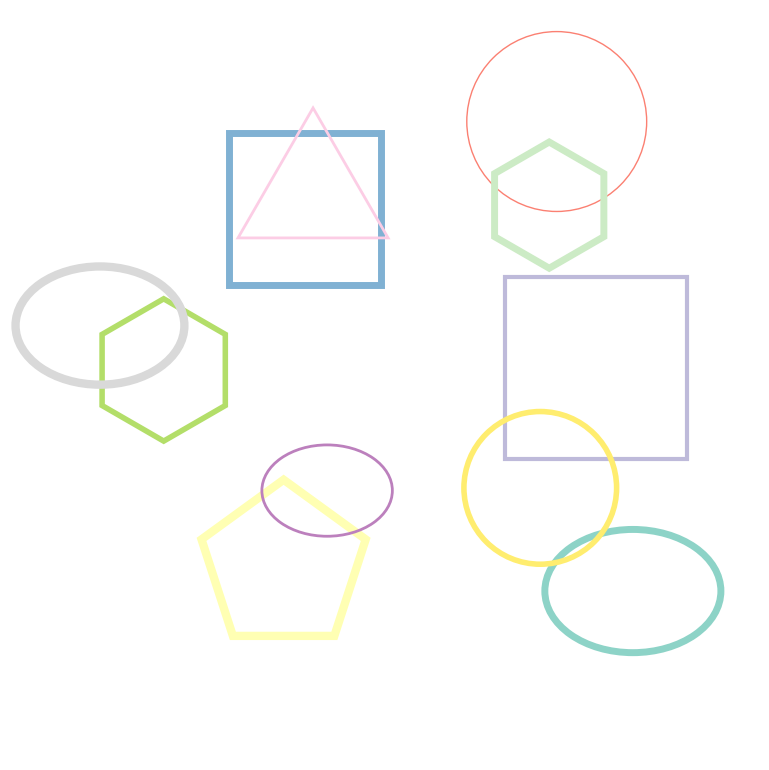[{"shape": "oval", "thickness": 2.5, "radius": 0.57, "center": [0.822, 0.232]}, {"shape": "pentagon", "thickness": 3, "radius": 0.56, "center": [0.368, 0.265]}, {"shape": "square", "thickness": 1.5, "radius": 0.59, "center": [0.774, 0.522]}, {"shape": "circle", "thickness": 0.5, "radius": 0.58, "center": [0.723, 0.842]}, {"shape": "square", "thickness": 2.5, "radius": 0.49, "center": [0.396, 0.728]}, {"shape": "hexagon", "thickness": 2, "radius": 0.46, "center": [0.213, 0.52]}, {"shape": "triangle", "thickness": 1, "radius": 0.56, "center": [0.407, 0.747]}, {"shape": "oval", "thickness": 3, "radius": 0.55, "center": [0.13, 0.577]}, {"shape": "oval", "thickness": 1, "radius": 0.42, "center": [0.425, 0.363]}, {"shape": "hexagon", "thickness": 2.5, "radius": 0.41, "center": [0.713, 0.734]}, {"shape": "circle", "thickness": 2, "radius": 0.5, "center": [0.702, 0.366]}]